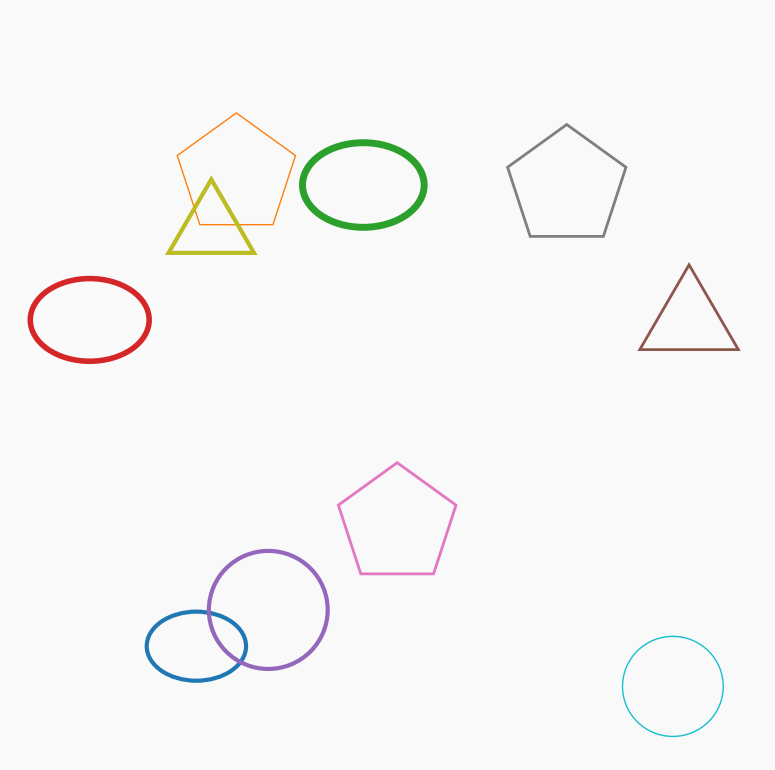[{"shape": "oval", "thickness": 1.5, "radius": 0.32, "center": [0.253, 0.161]}, {"shape": "pentagon", "thickness": 0.5, "radius": 0.4, "center": [0.305, 0.773]}, {"shape": "oval", "thickness": 2.5, "radius": 0.39, "center": [0.469, 0.76]}, {"shape": "oval", "thickness": 2, "radius": 0.38, "center": [0.116, 0.585]}, {"shape": "circle", "thickness": 1.5, "radius": 0.38, "center": [0.346, 0.208]}, {"shape": "triangle", "thickness": 1, "radius": 0.37, "center": [0.889, 0.583]}, {"shape": "pentagon", "thickness": 1, "radius": 0.4, "center": [0.513, 0.319]}, {"shape": "pentagon", "thickness": 1, "radius": 0.4, "center": [0.731, 0.758]}, {"shape": "triangle", "thickness": 1.5, "radius": 0.32, "center": [0.273, 0.703]}, {"shape": "circle", "thickness": 0.5, "radius": 0.32, "center": [0.868, 0.109]}]